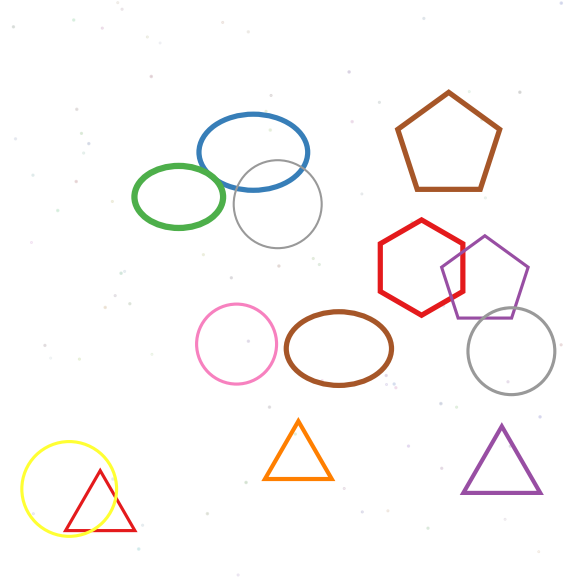[{"shape": "hexagon", "thickness": 2.5, "radius": 0.41, "center": [0.73, 0.536]}, {"shape": "triangle", "thickness": 1.5, "radius": 0.35, "center": [0.174, 0.115]}, {"shape": "oval", "thickness": 2.5, "radius": 0.47, "center": [0.439, 0.736]}, {"shape": "oval", "thickness": 3, "radius": 0.38, "center": [0.31, 0.658]}, {"shape": "triangle", "thickness": 2, "radius": 0.38, "center": [0.869, 0.184]}, {"shape": "pentagon", "thickness": 1.5, "radius": 0.39, "center": [0.84, 0.512]}, {"shape": "triangle", "thickness": 2, "radius": 0.33, "center": [0.517, 0.203]}, {"shape": "circle", "thickness": 1.5, "radius": 0.41, "center": [0.12, 0.152]}, {"shape": "oval", "thickness": 2.5, "radius": 0.46, "center": [0.587, 0.396]}, {"shape": "pentagon", "thickness": 2.5, "radius": 0.46, "center": [0.777, 0.746]}, {"shape": "circle", "thickness": 1.5, "radius": 0.35, "center": [0.41, 0.403]}, {"shape": "circle", "thickness": 1, "radius": 0.38, "center": [0.481, 0.646]}, {"shape": "circle", "thickness": 1.5, "radius": 0.38, "center": [0.886, 0.391]}]